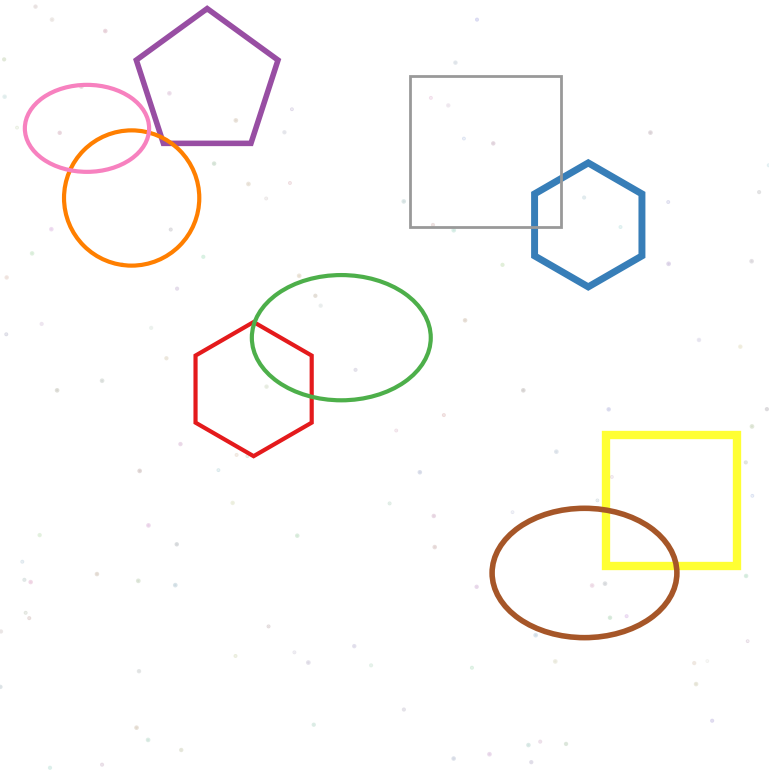[{"shape": "hexagon", "thickness": 1.5, "radius": 0.44, "center": [0.329, 0.495]}, {"shape": "hexagon", "thickness": 2.5, "radius": 0.4, "center": [0.764, 0.708]}, {"shape": "oval", "thickness": 1.5, "radius": 0.58, "center": [0.443, 0.561]}, {"shape": "pentagon", "thickness": 2, "radius": 0.48, "center": [0.269, 0.892]}, {"shape": "circle", "thickness": 1.5, "radius": 0.44, "center": [0.171, 0.743]}, {"shape": "square", "thickness": 3, "radius": 0.43, "center": [0.873, 0.35]}, {"shape": "oval", "thickness": 2, "radius": 0.6, "center": [0.759, 0.256]}, {"shape": "oval", "thickness": 1.5, "radius": 0.4, "center": [0.113, 0.833]}, {"shape": "square", "thickness": 1, "radius": 0.49, "center": [0.63, 0.803]}]